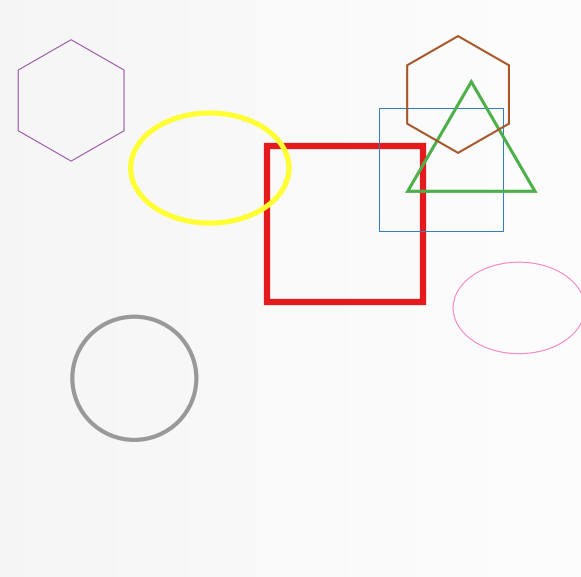[{"shape": "square", "thickness": 3, "radius": 0.67, "center": [0.594, 0.611]}, {"shape": "square", "thickness": 0.5, "radius": 0.53, "center": [0.759, 0.706]}, {"shape": "triangle", "thickness": 1.5, "radius": 0.63, "center": [0.811, 0.731]}, {"shape": "hexagon", "thickness": 0.5, "radius": 0.53, "center": [0.122, 0.825]}, {"shape": "oval", "thickness": 2.5, "radius": 0.68, "center": [0.361, 0.708]}, {"shape": "hexagon", "thickness": 1, "radius": 0.51, "center": [0.788, 0.836]}, {"shape": "oval", "thickness": 0.5, "radius": 0.57, "center": [0.893, 0.466]}, {"shape": "circle", "thickness": 2, "radius": 0.53, "center": [0.231, 0.344]}]